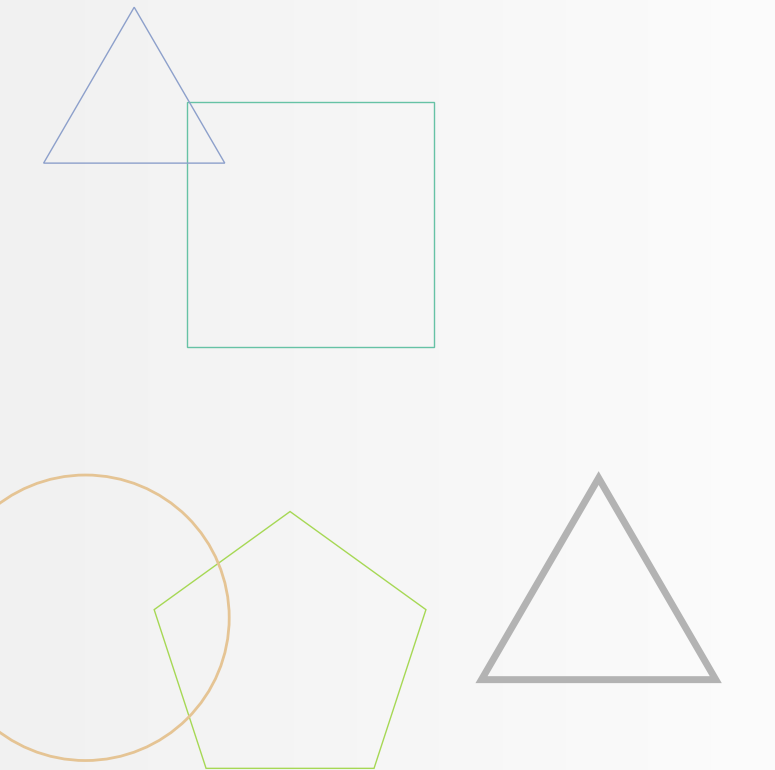[{"shape": "square", "thickness": 0.5, "radius": 0.8, "center": [0.401, 0.709]}, {"shape": "triangle", "thickness": 0.5, "radius": 0.67, "center": [0.173, 0.856]}, {"shape": "pentagon", "thickness": 0.5, "radius": 0.92, "center": [0.374, 0.151]}, {"shape": "circle", "thickness": 1, "radius": 0.93, "center": [0.11, 0.198]}, {"shape": "triangle", "thickness": 2.5, "radius": 0.87, "center": [0.772, 0.205]}]